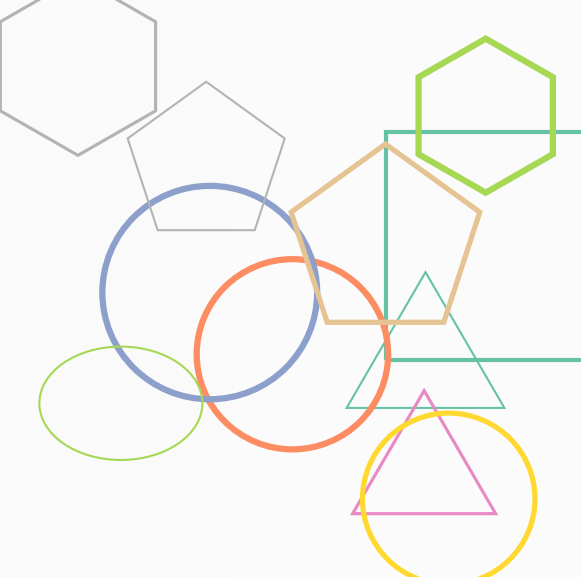[{"shape": "square", "thickness": 2, "radius": 0.99, "center": [0.862, 0.573]}, {"shape": "triangle", "thickness": 1, "radius": 0.78, "center": [0.732, 0.371]}, {"shape": "circle", "thickness": 3, "radius": 0.82, "center": [0.503, 0.386]}, {"shape": "circle", "thickness": 3, "radius": 0.92, "center": [0.361, 0.493]}, {"shape": "triangle", "thickness": 1.5, "radius": 0.71, "center": [0.73, 0.181]}, {"shape": "oval", "thickness": 1, "radius": 0.7, "center": [0.208, 0.301]}, {"shape": "hexagon", "thickness": 3, "radius": 0.67, "center": [0.836, 0.799]}, {"shape": "circle", "thickness": 2.5, "radius": 0.74, "center": [0.772, 0.135]}, {"shape": "pentagon", "thickness": 2.5, "radius": 0.85, "center": [0.663, 0.579]}, {"shape": "pentagon", "thickness": 1, "radius": 0.71, "center": [0.355, 0.715]}, {"shape": "hexagon", "thickness": 1.5, "radius": 0.77, "center": [0.134, 0.884]}]